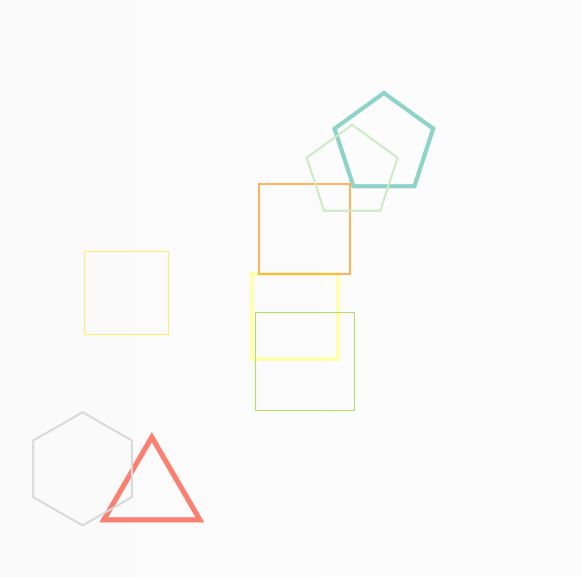[{"shape": "pentagon", "thickness": 2, "radius": 0.45, "center": [0.66, 0.749]}, {"shape": "square", "thickness": 2, "radius": 0.37, "center": [0.508, 0.451]}, {"shape": "triangle", "thickness": 2.5, "radius": 0.48, "center": [0.261, 0.147]}, {"shape": "square", "thickness": 1, "radius": 0.39, "center": [0.524, 0.602]}, {"shape": "square", "thickness": 0.5, "radius": 0.43, "center": [0.524, 0.374]}, {"shape": "hexagon", "thickness": 1, "radius": 0.49, "center": [0.142, 0.187]}, {"shape": "pentagon", "thickness": 1, "radius": 0.41, "center": [0.606, 0.701]}, {"shape": "square", "thickness": 0.5, "radius": 0.36, "center": [0.216, 0.492]}]